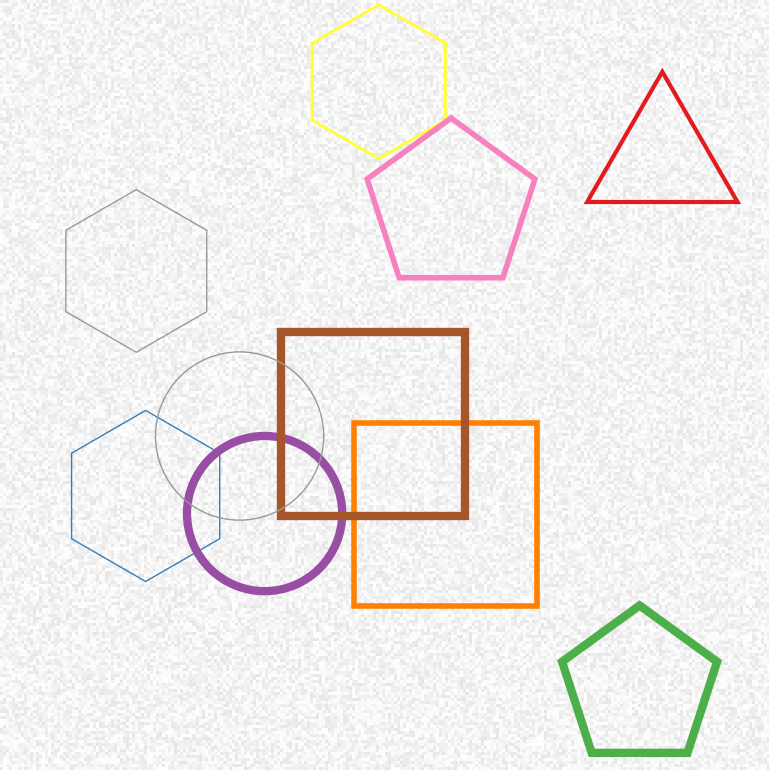[{"shape": "triangle", "thickness": 1.5, "radius": 0.56, "center": [0.86, 0.794]}, {"shape": "hexagon", "thickness": 0.5, "radius": 0.56, "center": [0.189, 0.356]}, {"shape": "pentagon", "thickness": 3, "radius": 0.53, "center": [0.831, 0.108]}, {"shape": "circle", "thickness": 3, "radius": 0.5, "center": [0.344, 0.333]}, {"shape": "square", "thickness": 2, "radius": 0.6, "center": [0.579, 0.332]}, {"shape": "hexagon", "thickness": 1, "radius": 0.5, "center": [0.492, 0.894]}, {"shape": "square", "thickness": 3, "radius": 0.6, "center": [0.485, 0.449]}, {"shape": "pentagon", "thickness": 2, "radius": 0.57, "center": [0.586, 0.732]}, {"shape": "hexagon", "thickness": 0.5, "radius": 0.53, "center": [0.177, 0.648]}, {"shape": "circle", "thickness": 0.5, "radius": 0.55, "center": [0.311, 0.434]}]